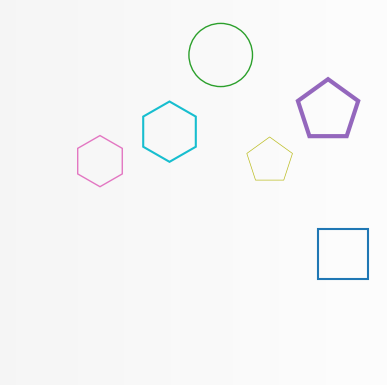[{"shape": "square", "thickness": 1.5, "radius": 0.32, "center": [0.885, 0.341]}, {"shape": "circle", "thickness": 1, "radius": 0.41, "center": [0.57, 0.857]}, {"shape": "pentagon", "thickness": 3, "radius": 0.41, "center": [0.847, 0.713]}, {"shape": "hexagon", "thickness": 1, "radius": 0.33, "center": [0.258, 0.581]}, {"shape": "pentagon", "thickness": 0.5, "radius": 0.31, "center": [0.696, 0.582]}, {"shape": "hexagon", "thickness": 1.5, "radius": 0.39, "center": [0.437, 0.658]}]